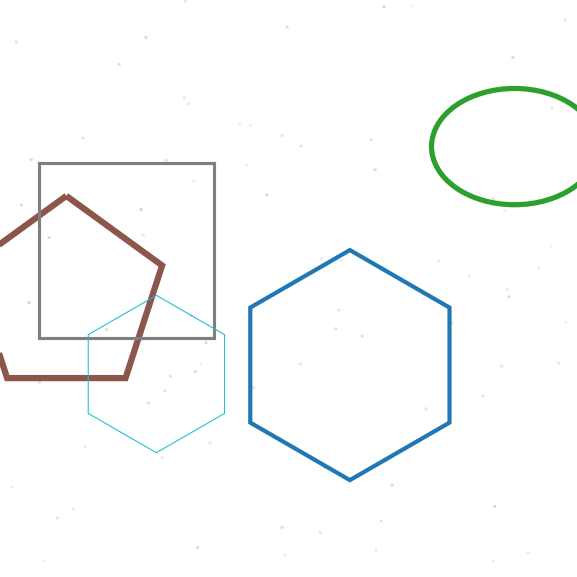[{"shape": "hexagon", "thickness": 2, "radius": 1.0, "center": [0.606, 0.367]}, {"shape": "oval", "thickness": 2.5, "radius": 0.72, "center": [0.891, 0.745]}, {"shape": "pentagon", "thickness": 3, "radius": 0.87, "center": [0.115, 0.486]}, {"shape": "square", "thickness": 1.5, "radius": 0.76, "center": [0.219, 0.565]}, {"shape": "hexagon", "thickness": 0.5, "radius": 0.68, "center": [0.271, 0.351]}]